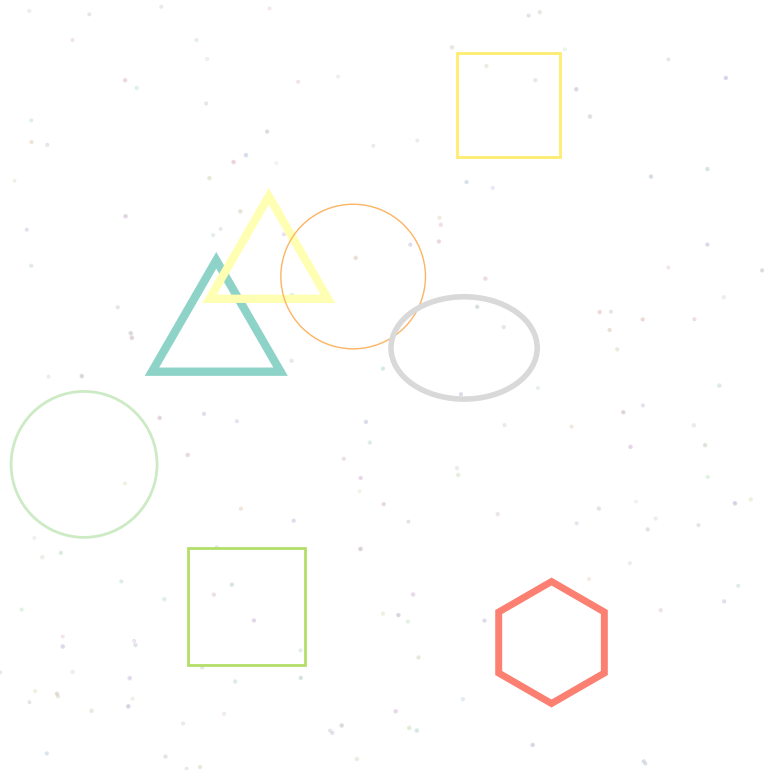[{"shape": "triangle", "thickness": 3, "radius": 0.48, "center": [0.281, 0.566]}, {"shape": "triangle", "thickness": 3, "radius": 0.44, "center": [0.349, 0.656]}, {"shape": "hexagon", "thickness": 2.5, "radius": 0.4, "center": [0.716, 0.166]}, {"shape": "circle", "thickness": 0.5, "radius": 0.47, "center": [0.459, 0.641]}, {"shape": "square", "thickness": 1, "radius": 0.38, "center": [0.321, 0.212]}, {"shape": "oval", "thickness": 2, "radius": 0.47, "center": [0.603, 0.548]}, {"shape": "circle", "thickness": 1, "radius": 0.47, "center": [0.109, 0.397]}, {"shape": "square", "thickness": 1, "radius": 0.34, "center": [0.66, 0.864]}]